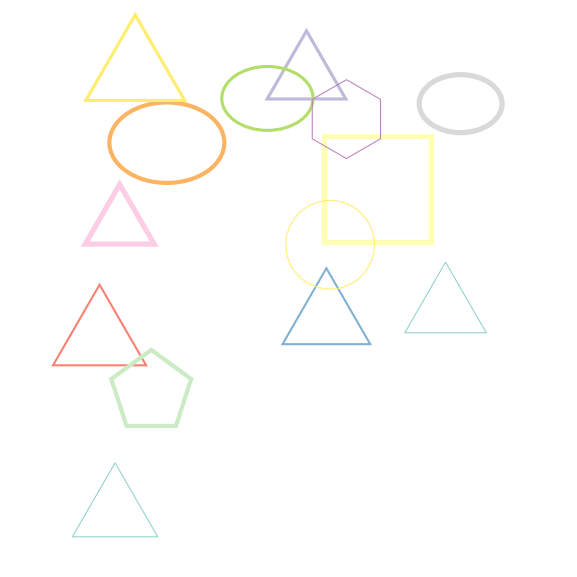[{"shape": "triangle", "thickness": 0.5, "radius": 0.43, "center": [0.199, 0.112]}, {"shape": "triangle", "thickness": 0.5, "radius": 0.41, "center": [0.772, 0.464]}, {"shape": "square", "thickness": 2.5, "radius": 0.46, "center": [0.653, 0.672]}, {"shape": "triangle", "thickness": 1.5, "radius": 0.39, "center": [0.531, 0.867]}, {"shape": "triangle", "thickness": 1, "radius": 0.47, "center": [0.172, 0.413]}, {"shape": "triangle", "thickness": 1, "radius": 0.44, "center": [0.565, 0.447]}, {"shape": "oval", "thickness": 2, "radius": 0.5, "center": [0.289, 0.752]}, {"shape": "oval", "thickness": 1.5, "radius": 0.4, "center": [0.463, 0.829]}, {"shape": "triangle", "thickness": 2.5, "radius": 0.34, "center": [0.207, 0.611]}, {"shape": "oval", "thickness": 2.5, "radius": 0.36, "center": [0.798, 0.82]}, {"shape": "hexagon", "thickness": 0.5, "radius": 0.34, "center": [0.6, 0.793]}, {"shape": "pentagon", "thickness": 2, "radius": 0.36, "center": [0.262, 0.32]}, {"shape": "circle", "thickness": 0.5, "radius": 0.38, "center": [0.572, 0.575]}, {"shape": "triangle", "thickness": 1.5, "radius": 0.49, "center": [0.234, 0.875]}]